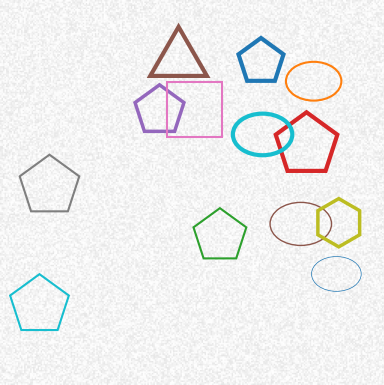[{"shape": "pentagon", "thickness": 3, "radius": 0.31, "center": [0.678, 0.84]}, {"shape": "oval", "thickness": 0.5, "radius": 0.32, "center": [0.874, 0.288]}, {"shape": "oval", "thickness": 1.5, "radius": 0.36, "center": [0.815, 0.789]}, {"shape": "pentagon", "thickness": 1.5, "radius": 0.36, "center": [0.571, 0.387]}, {"shape": "pentagon", "thickness": 3, "radius": 0.42, "center": [0.796, 0.624]}, {"shape": "pentagon", "thickness": 2.5, "radius": 0.33, "center": [0.414, 0.713]}, {"shape": "oval", "thickness": 1, "radius": 0.4, "center": [0.781, 0.418]}, {"shape": "triangle", "thickness": 3, "radius": 0.42, "center": [0.464, 0.845]}, {"shape": "square", "thickness": 1.5, "radius": 0.35, "center": [0.505, 0.716]}, {"shape": "pentagon", "thickness": 1.5, "radius": 0.41, "center": [0.129, 0.517]}, {"shape": "hexagon", "thickness": 2.5, "radius": 0.31, "center": [0.88, 0.421]}, {"shape": "oval", "thickness": 3, "radius": 0.39, "center": [0.682, 0.651]}, {"shape": "pentagon", "thickness": 1.5, "radius": 0.4, "center": [0.103, 0.208]}]